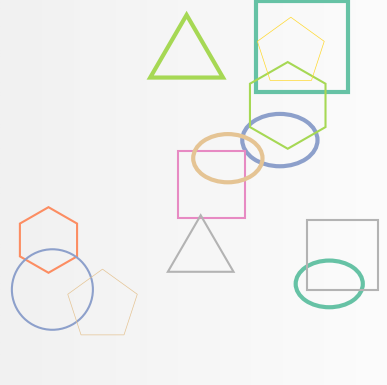[{"shape": "square", "thickness": 3, "radius": 0.59, "center": [0.779, 0.88]}, {"shape": "oval", "thickness": 3, "radius": 0.43, "center": [0.85, 0.263]}, {"shape": "hexagon", "thickness": 1.5, "radius": 0.43, "center": [0.125, 0.377]}, {"shape": "oval", "thickness": 3, "radius": 0.49, "center": [0.722, 0.636]}, {"shape": "circle", "thickness": 1.5, "radius": 0.52, "center": [0.135, 0.248]}, {"shape": "square", "thickness": 1.5, "radius": 0.43, "center": [0.547, 0.522]}, {"shape": "triangle", "thickness": 3, "radius": 0.54, "center": [0.482, 0.853]}, {"shape": "hexagon", "thickness": 1.5, "radius": 0.56, "center": [0.743, 0.726]}, {"shape": "pentagon", "thickness": 0.5, "radius": 0.45, "center": [0.75, 0.865]}, {"shape": "pentagon", "thickness": 0.5, "radius": 0.47, "center": [0.265, 0.207]}, {"shape": "oval", "thickness": 3, "radius": 0.45, "center": [0.588, 0.589]}, {"shape": "square", "thickness": 1.5, "radius": 0.45, "center": [0.884, 0.337]}, {"shape": "triangle", "thickness": 1.5, "radius": 0.49, "center": [0.518, 0.343]}]